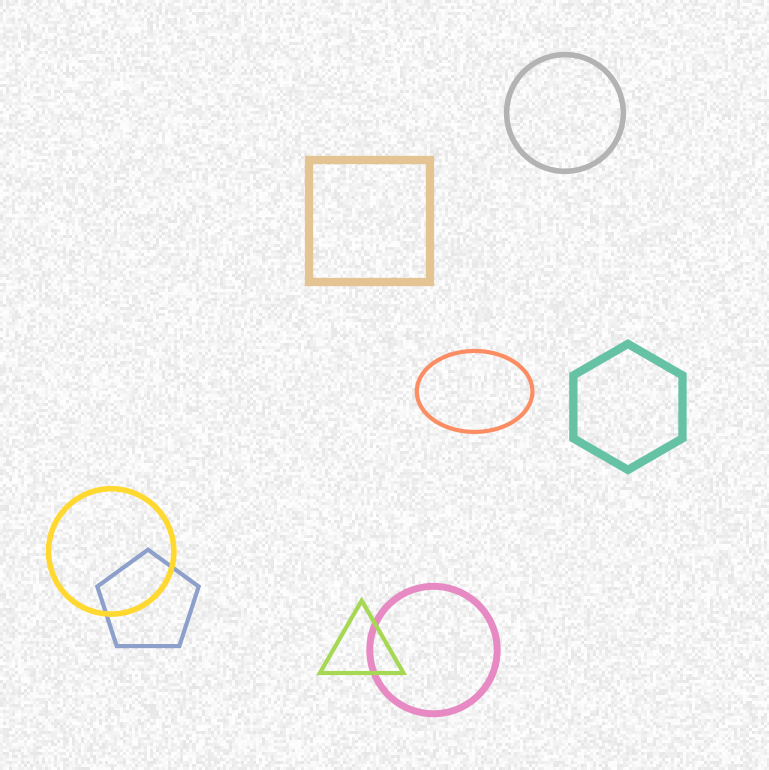[{"shape": "hexagon", "thickness": 3, "radius": 0.41, "center": [0.815, 0.472]}, {"shape": "oval", "thickness": 1.5, "radius": 0.38, "center": [0.616, 0.492]}, {"shape": "pentagon", "thickness": 1.5, "radius": 0.35, "center": [0.192, 0.217]}, {"shape": "circle", "thickness": 2.5, "radius": 0.41, "center": [0.563, 0.156]}, {"shape": "triangle", "thickness": 1.5, "radius": 0.31, "center": [0.47, 0.157]}, {"shape": "circle", "thickness": 2, "radius": 0.41, "center": [0.144, 0.284]}, {"shape": "square", "thickness": 3, "radius": 0.39, "center": [0.48, 0.713]}, {"shape": "circle", "thickness": 2, "radius": 0.38, "center": [0.734, 0.853]}]